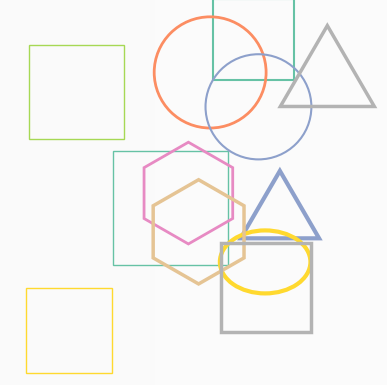[{"shape": "square", "thickness": 1.5, "radius": 0.53, "center": [0.655, 0.896]}, {"shape": "square", "thickness": 1, "radius": 0.75, "center": [0.44, 0.46]}, {"shape": "circle", "thickness": 2, "radius": 0.72, "center": [0.542, 0.812]}, {"shape": "circle", "thickness": 1.5, "radius": 0.68, "center": [0.667, 0.723]}, {"shape": "triangle", "thickness": 3, "radius": 0.58, "center": [0.722, 0.439]}, {"shape": "hexagon", "thickness": 2, "radius": 0.66, "center": [0.486, 0.498]}, {"shape": "square", "thickness": 1, "radius": 0.61, "center": [0.197, 0.761]}, {"shape": "oval", "thickness": 3, "radius": 0.58, "center": [0.684, 0.32]}, {"shape": "square", "thickness": 1, "radius": 0.55, "center": [0.178, 0.141]}, {"shape": "hexagon", "thickness": 2.5, "radius": 0.68, "center": [0.513, 0.398]}, {"shape": "square", "thickness": 2.5, "radius": 0.58, "center": [0.687, 0.254]}, {"shape": "triangle", "thickness": 2.5, "radius": 0.7, "center": [0.845, 0.793]}]